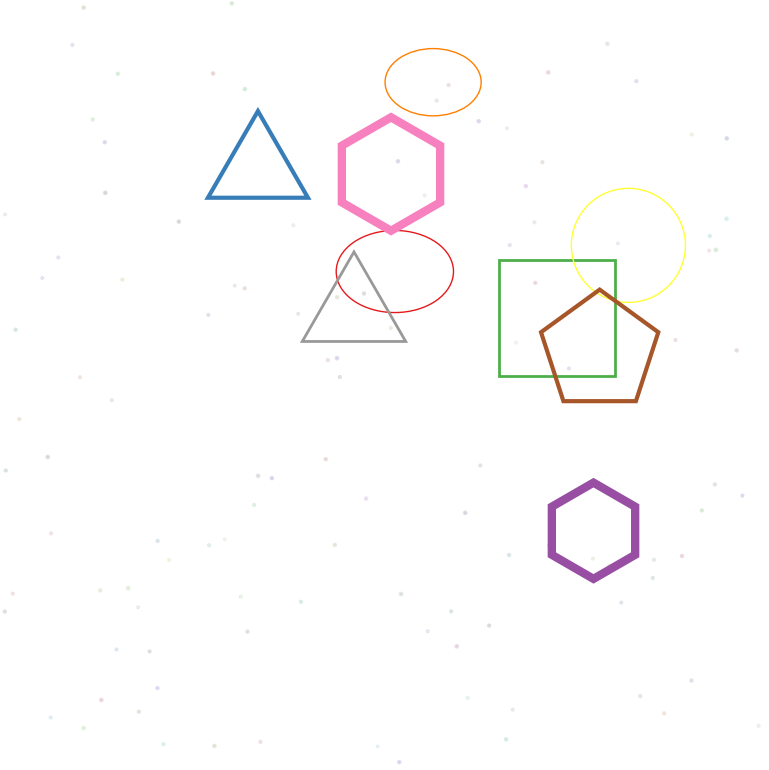[{"shape": "oval", "thickness": 0.5, "radius": 0.38, "center": [0.513, 0.647]}, {"shape": "triangle", "thickness": 1.5, "radius": 0.38, "center": [0.335, 0.781]}, {"shape": "square", "thickness": 1, "radius": 0.38, "center": [0.724, 0.587]}, {"shape": "hexagon", "thickness": 3, "radius": 0.31, "center": [0.771, 0.311]}, {"shape": "oval", "thickness": 0.5, "radius": 0.31, "center": [0.562, 0.893]}, {"shape": "circle", "thickness": 0.5, "radius": 0.37, "center": [0.816, 0.681]}, {"shape": "pentagon", "thickness": 1.5, "radius": 0.4, "center": [0.779, 0.544]}, {"shape": "hexagon", "thickness": 3, "radius": 0.37, "center": [0.508, 0.774]}, {"shape": "triangle", "thickness": 1, "radius": 0.39, "center": [0.46, 0.595]}]